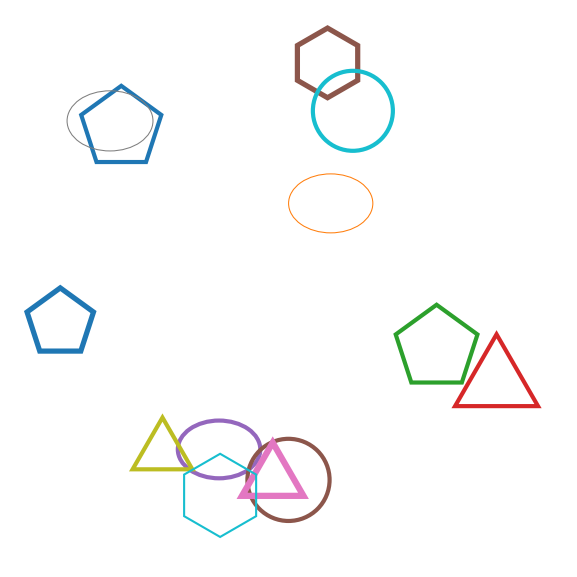[{"shape": "pentagon", "thickness": 2.5, "radius": 0.3, "center": [0.104, 0.44]}, {"shape": "pentagon", "thickness": 2, "radius": 0.36, "center": [0.21, 0.778]}, {"shape": "oval", "thickness": 0.5, "radius": 0.36, "center": [0.573, 0.647]}, {"shape": "pentagon", "thickness": 2, "radius": 0.37, "center": [0.756, 0.397]}, {"shape": "triangle", "thickness": 2, "radius": 0.41, "center": [0.86, 0.337]}, {"shape": "oval", "thickness": 2, "radius": 0.36, "center": [0.379, 0.221]}, {"shape": "hexagon", "thickness": 2.5, "radius": 0.3, "center": [0.567, 0.89]}, {"shape": "circle", "thickness": 2, "radius": 0.36, "center": [0.5, 0.168]}, {"shape": "triangle", "thickness": 3, "radius": 0.31, "center": [0.472, 0.171]}, {"shape": "oval", "thickness": 0.5, "radius": 0.37, "center": [0.191, 0.79]}, {"shape": "triangle", "thickness": 2, "radius": 0.3, "center": [0.281, 0.216]}, {"shape": "circle", "thickness": 2, "radius": 0.35, "center": [0.611, 0.807]}, {"shape": "hexagon", "thickness": 1, "radius": 0.36, "center": [0.381, 0.141]}]